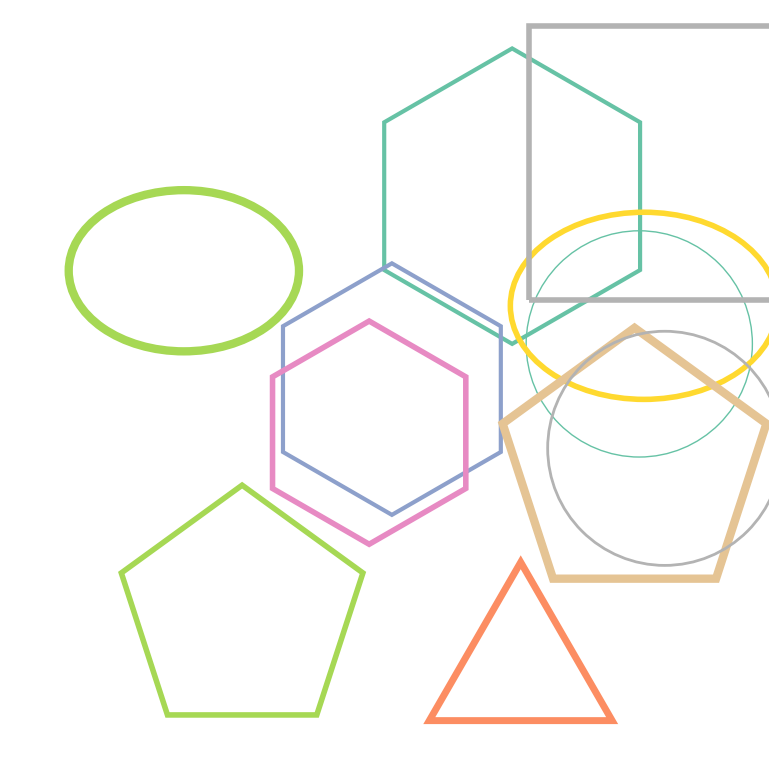[{"shape": "circle", "thickness": 0.5, "radius": 0.73, "center": [0.83, 0.553]}, {"shape": "hexagon", "thickness": 1.5, "radius": 0.96, "center": [0.665, 0.745]}, {"shape": "triangle", "thickness": 2.5, "radius": 0.69, "center": [0.676, 0.133]}, {"shape": "hexagon", "thickness": 1.5, "radius": 0.82, "center": [0.509, 0.495]}, {"shape": "hexagon", "thickness": 2, "radius": 0.72, "center": [0.479, 0.438]}, {"shape": "oval", "thickness": 3, "radius": 0.75, "center": [0.239, 0.648]}, {"shape": "pentagon", "thickness": 2, "radius": 0.82, "center": [0.314, 0.205]}, {"shape": "oval", "thickness": 2, "radius": 0.87, "center": [0.836, 0.603]}, {"shape": "pentagon", "thickness": 3, "radius": 0.9, "center": [0.824, 0.394]}, {"shape": "circle", "thickness": 1, "radius": 0.76, "center": [0.863, 0.418]}, {"shape": "square", "thickness": 2, "radius": 0.89, "center": [0.865, 0.788]}]